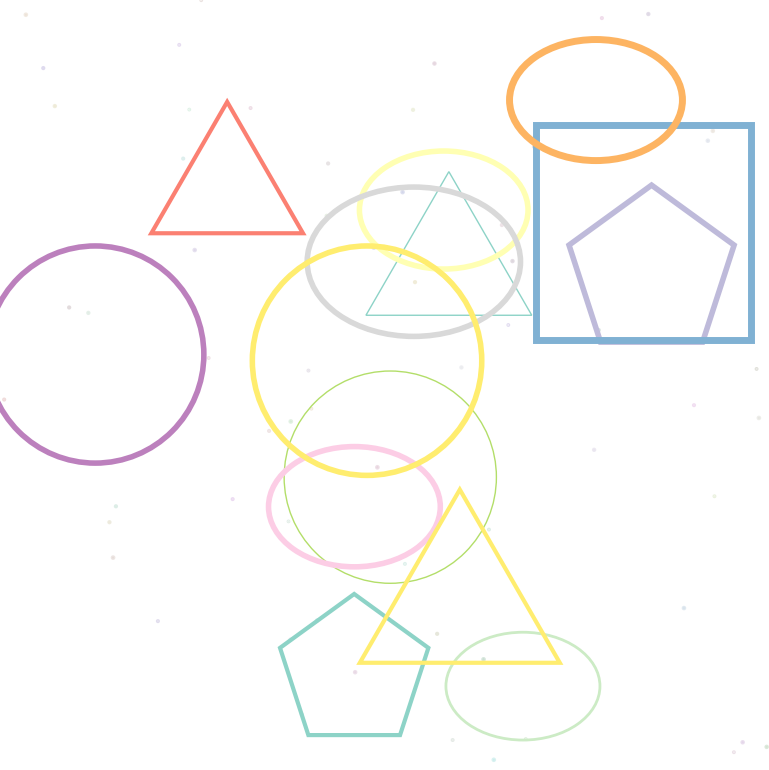[{"shape": "pentagon", "thickness": 1.5, "radius": 0.51, "center": [0.46, 0.127]}, {"shape": "triangle", "thickness": 0.5, "radius": 0.62, "center": [0.583, 0.653]}, {"shape": "oval", "thickness": 2, "radius": 0.55, "center": [0.576, 0.727]}, {"shape": "pentagon", "thickness": 2, "radius": 0.56, "center": [0.846, 0.647]}, {"shape": "triangle", "thickness": 1.5, "radius": 0.57, "center": [0.295, 0.754]}, {"shape": "square", "thickness": 2.5, "radius": 0.7, "center": [0.836, 0.698]}, {"shape": "oval", "thickness": 2.5, "radius": 0.56, "center": [0.774, 0.87]}, {"shape": "circle", "thickness": 0.5, "radius": 0.69, "center": [0.507, 0.38]}, {"shape": "oval", "thickness": 2, "radius": 0.56, "center": [0.46, 0.342]}, {"shape": "oval", "thickness": 2, "radius": 0.69, "center": [0.537, 0.66]}, {"shape": "circle", "thickness": 2, "radius": 0.71, "center": [0.124, 0.54]}, {"shape": "oval", "thickness": 1, "radius": 0.5, "center": [0.679, 0.109]}, {"shape": "triangle", "thickness": 1.5, "radius": 0.75, "center": [0.597, 0.214]}, {"shape": "circle", "thickness": 2, "radius": 0.74, "center": [0.477, 0.532]}]